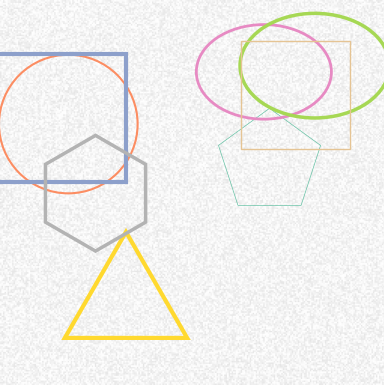[{"shape": "pentagon", "thickness": 0.5, "radius": 0.7, "center": [0.7, 0.579]}, {"shape": "circle", "thickness": 1.5, "radius": 0.9, "center": [0.177, 0.678]}, {"shape": "square", "thickness": 3, "radius": 0.83, "center": [0.162, 0.695]}, {"shape": "oval", "thickness": 2, "radius": 0.88, "center": [0.685, 0.813]}, {"shape": "oval", "thickness": 2.5, "radius": 0.97, "center": [0.818, 0.829]}, {"shape": "triangle", "thickness": 3, "radius": 0.92, "center": [0.327, 0.214]}, {"shape": "square", "thickness": 1, "radius": 0.71, "center": [0.767, 0.753]}, {"shape": "hexagon", "thickness": 2.5, "radius": 0.75, "center": [0.248, 0.498]}]